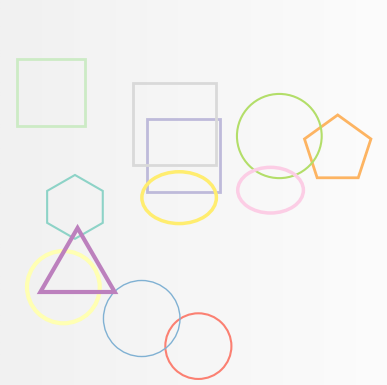[{"shape": "hexagon", "thickness": 1.5, "radius": 0.41, "center": [0.193, 0.463]}, {"shape": "circle", "thickness": 3, "radius": 0.47, "center": [0.164, 0.254]}, {"shape": "square", "thickness": 2, "radius": 0.47, "center": [0.474, 0.596]}, {"shape": "circle", "thickness": 1.5, "radius": 0.43, "center": [0.512, 0.101]}, {"shape": "circle", "thickness": 1, "radius": 0.49, "center": [0.366, 0.173]}, {"shape": "pentagon", "thickness": 2, "radius": 0.45, "center": [0.871, 0.611]}, {"shape": "circle", "thickness": 1.5, "radius": 0.55, "center": [0.721, 0.647]}, {"shape": "oval", "thickness": 2.5, "radius": 0.42, "center": [0.698, 0.506]}, {"shape": "square", "thickness": 2, "radius": 0.53, "center": [0.451, 0.678]}, {"shape": "triangle", "thickness": 3, "radius": 0.55, "center": [0.2, 0.297]}, {"shape": "square", "thickness": 2, "radius": 0.44, "center": [0.132, 0.76]}, {"shape": "oval", "thickness": 2.5, "radius": 0.48, "center": [0.462, 0.487]}]